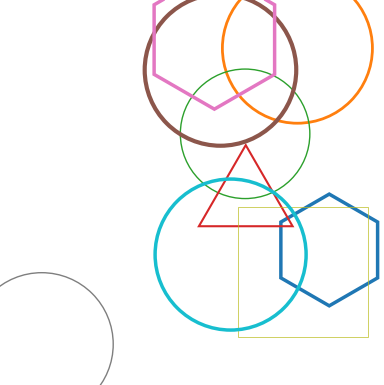[{"shape": "hexagon", "thickness": 2.5, "radius": 0.73, "center": [0.855, 0.351]}, {"shape": "circle", "thickness": 2, "radius": 0.97, "center": [0.772, 0.875]}, {"shape": "circle", "thickness": 1, "radius": 0.84, "center": [0.637, 0.652]}, {"shape": "triangle", "thickness": 1.5, "radius": 0.7, "center": [0.638, 0.483]}, {"shape": "circle", "thickness": 3, "radius": 0.98, "center": [0.573, 0.818]}, {"shape": "hexagon", "thickness": 2.5, "radius": 0.9, "center": [0.557, 0.897]}, {"shape": "circle", "thickness": 1, "radius": 0.93, "center": [0.108, 0.106]}, {"shape": "square", "thickness": 0.5, "radius": 0.84, "center": [0.787, 0.295]}, {"shape": "circle", "thickness": 2.5, "radius": 0.98, "center": [0.599, 0.339]}]